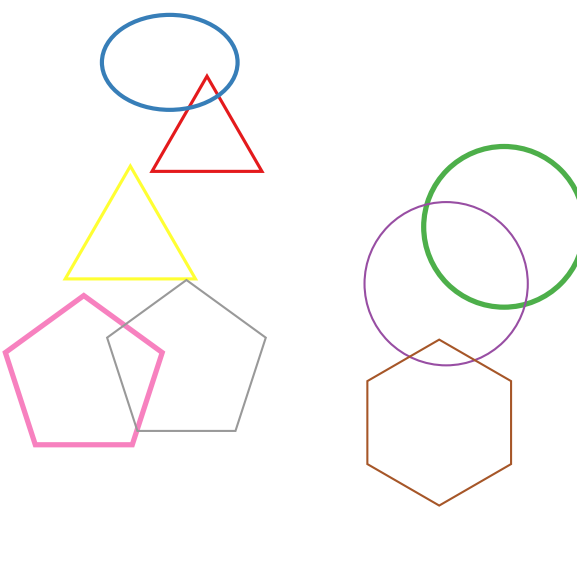[{"shape": "triangle", "thickness": 1.5, "radius": 0.55, "center": [0.358, 0.757]}, {"shape": "oval", "thickness": 2, "radius": 0.59, "center": [0.294, 0.891]}, {"shape": "circle", "thickness": 2.5, "radius": 0.7, "center": [0.873, 0.606]}, {"shape": "circle", "thickness": 1, "radius": 0.71, "center": [0.773, 0.508]}, {"shape": "triangle", "thickness": 1.5, "radius": 0.65, "center": [0.226, 0.581]}, {"shape": "hexagon", "thickness": 1, "radius": 0.72, "center": [0.761, 0.267]}, {"shape": "pentagon", "thickness": 2.5, "radius": 0.71, "center": [0.145, 0.345]}, {"shape": "pentagon", "thickness": 1, "radius": 0.72, "center": [0.323, 0.37]}]